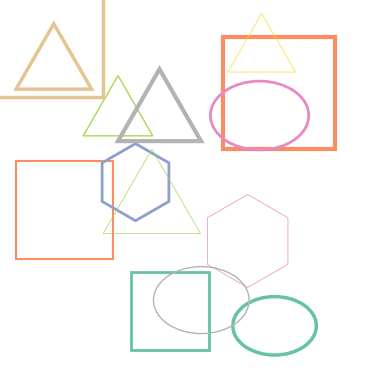[{"shape": "oval", "thickness": 2.5, "radius": 0.54, "center": [0.713, 0.154]}, {"shape": "square", "thickness": 2, "radius": 0.51, "center": [0.442, 0.193]}, {"shape": "square", "thickness": 3, "radius": 0.73, "center": [0.725, 0.759]}, {"shape": "square", "thickness": 1.5, "radius": 0.63, "center": [0.167, 0.455]}, {"shape": "hexagon", "thickness": 2, "radius": 0.5, "center": [0.352, 0.527]}, {"shape": "oval", "thickness": 2, "radius": 0.64, "center": [0.674, 0.7]}, {"shape": "hexagon", "thickness": 0.5, "radius": 0.6, "center": [0.643, 0.374]}, {"shape": "triangle", "thickness": 1, "radius": 0.52, "center": [0.307, 0.699]}, {"shape": "triangle", "thickness": 0.5, "radius": 0.73, "center": [0.394, 0.466]}, {"shape": "triangle", "thickness": 0.5, "radius": 0.51, "center": [0.68, 0.864]}, {"shape": "triangle", "thickness": 2.5, "radius": 0.57, "center": [0.14, 0.825]}, {"shape": "square", "thickness": 2.5, "radius": 0.71, "center": [0.125, 0.891]}, {"shape": "oval", "thickness": 1, "radius": 0.62, "center": [0.523, 0.221]}, {"shape": "triangle", "thickness": 3, "radius": 0.62, "center": [0.414, 0.696]}]